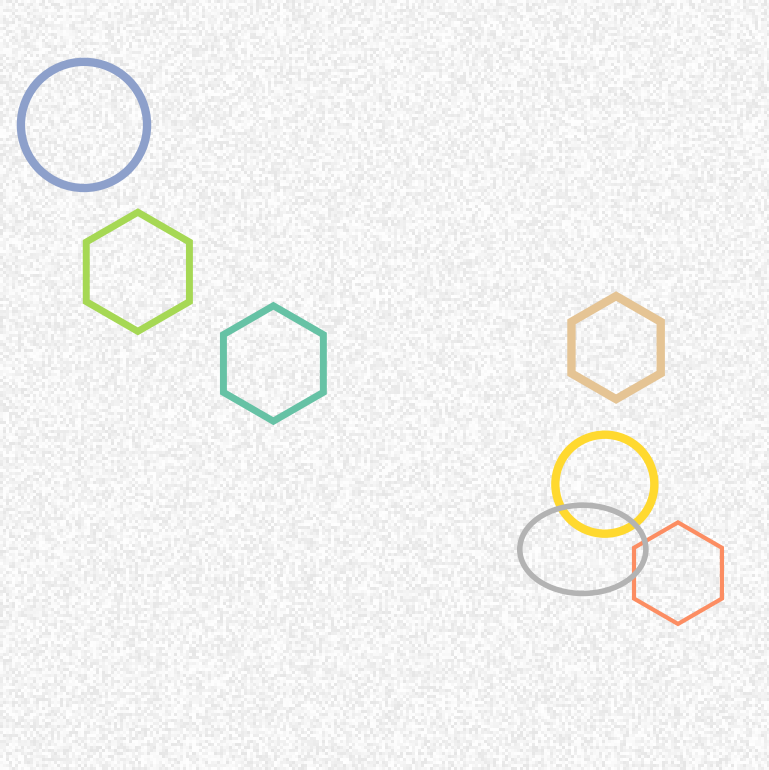[{"shape": "hexagon", "thickness": 2.5, "radius": 0.37, "center": [0.355, 0.528]}, {"shape": "hexagon", "thickness": 1.5, "radius": 0.33, "center": [0.88, 0.256]}, {"shape": "circle", "thickness": 3, "radius": 0.41, "center": [0.109, 0.838]}, {"shape": "hexagon", "thickness": 2.5, "radius": 0.39, "center": [0.179, 0.647]}, {"shape": "circle", "thickness": 3, "radius": 0.32, "center": [0.786, 0.371]}, {"shape": "hexagon", "thickness": 3, "radius": 0.33, "center": [0.8, 0.549]}, {"shape": "oval", "thickness": 2, "radius": 0.41, "center": [0.757, 0.287]}]